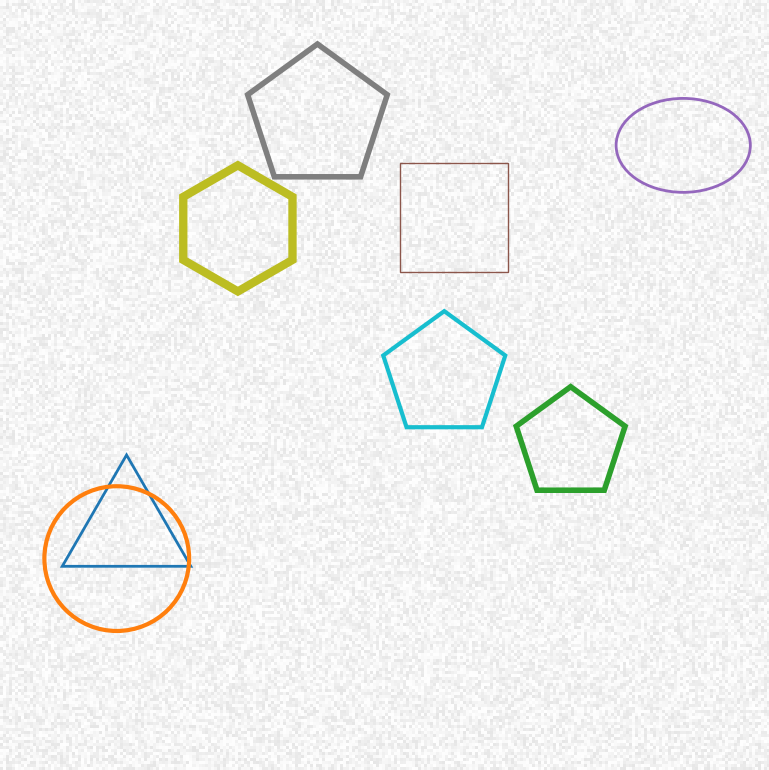[{"shape": "triangle", "thickness": 1, "radius": 0.48, "center": [0.164, 0.313]}, {"shape": "circle", "thickness": 1.5, "radius": 0.47, "center": [0.152, 0.275]}, {"shape": "pentagon", "thickness": 2, "radius": 0.37, "center": [0.741, 0.423]}, {"shape": "oval", "thickness": 1, "radius": 0.44, "center": [0.887, 0.811]}, {"shape": "square", "thickness": 0.5, "radius": 0.35, "center": [0.59, 0.718]}, {"shape": "pentagon", "thickness": 2, "radius": 0.48, "center": [0.412, 0.848]}, {"shape": "hexagon", "thickness": 3, "radius": 0.41, "center": [0.309, 0.703]}, {"shape": "pentagon", "thickness": 1.5, "radius": 0.42, "center": [0.577, 0.513]}]